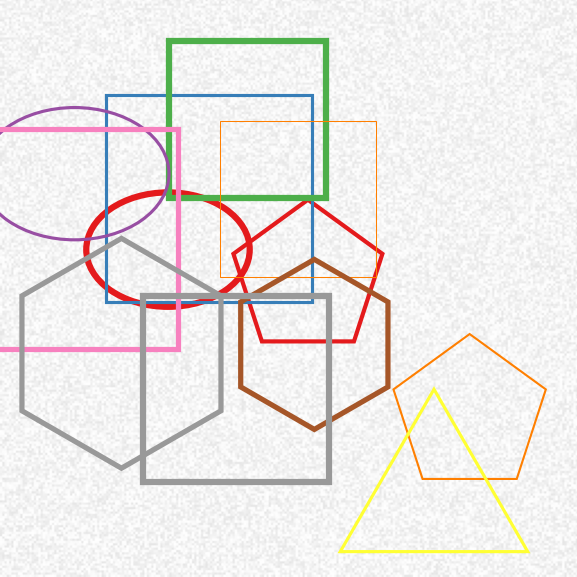[{"shape": "oval", "thickness": 3, "radius": 0.71, "center": [0.291, 0.567]}, {"shape": "pentagon", "thickness": 2, "radius": 0.68, "center": [0.533, 0.518]}, {"shape": "square", "thickness": 1.5, "radius": 0.89, "center": [0.362, 0.655]}, {"shape": "square", "thickness": 3, "radius": 0.68, "center": [0.429, 0.792]}, {"shape": "oval", "thickness": 1.5, "radius": 0.82, "center": [0.129, 0.698]}, {"shape": "square", "thickness": 0.5, "radius": 0.67, "center": [0.516, 0.655]}, {"shape": "pentagon", "thickness": 1, "radius": 0.69, "center": [0.813, 0.282]}, {"shape": "triangle", "thickness": 1.5, "radius": 0.94, "center": [0.752, 0.138]}, {"shape": "hexagon", "thickness": 2.5, "radius": 0.74, "center": [0.544, 0.403]}, {"shape": "square", "thickness": 2.5, "radius": 0.95, "center": [0.118, 0.585]}, {"shape": "square", "thickness": 3, "radius": 0.8, "center": [0.408, 0.325]}, {"shape": "hexagon", "thickness": 2.5, "radius": 0.99, "center": [0.21, 0.387]}]